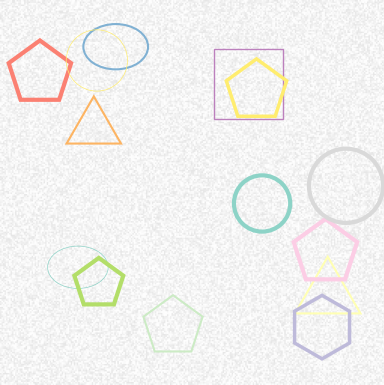[{"shape": "circle", "thickness": 3, "radius": 0.37, "center": [0.681, 0.472]}, {"shape": "oval", "thickness": 0.5, "radius": 0.39, "center": [0.202, 0.306]}, {"shape": "triangle", "thickness": 1.5, "radius": 0.49, "center": [0.851, 0.235]}, {"shape": "hexagon", "thickness": 2.5, "radius": 0.41, "center": [0.837, 0.15]}, {"shape": "pentagon", "thickness": 3, "radius": 0.43, "center": [0.104, 0.81]}, {"shape": "oval", "thickness": 1.5, "radius": 0.42, "center": [0.301, 0.879]}, {"shape": "triangle", "thickness": 1.5, "radius": 0.41, "center": [0.244, 0.668]}, {"shape": "pentagon", "thickness": 3, "radius": 0.33, "center": [0.257, 0.263]}, {"shape": "pentagon", "thickness": 3, "radius": 0.43, "center": [0.845, 0.345]}, {"shape": "circle", "thickness": 3, "radius": 0.48, "center": [0.899, 0.517]}, {"shape": "square", "thickness": 1, "radius": 0.45, "center": [0.646, 0.782]}, {"shape": "pentagon", "thickness": 1.5, "radius": 0.4, "center": [0.449, 0.152]}, {"shape": "circle", "thickness": 0.5, "radius": 0.4, "center": [0.252, 0.843]}, {"shape": "pentagon", "thickness": 2.5, "radius": 0.41, "center": [0.666, 0.765]}]